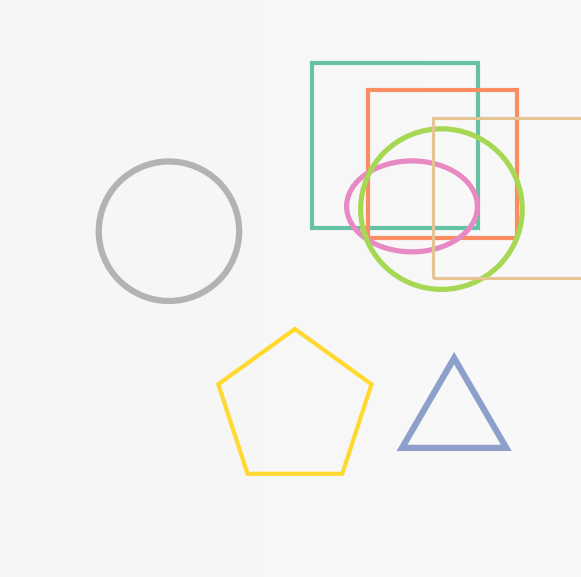[{"shape": "square", "thickness": 2, "radius": 0.71, "center": [0.68, 0.747]}, {"shape": "square", "thickness": 2, "radius": 0.64, "center": [0.762, 0.715]}, {"shape": "triangle", "thickness": 3, "radius": 0.52, "center": [0.781, 0.275]}, {"shape": "oval", "thickness": 2.5, "radius": 0.56, "center": [0.709, 0.642]}, {"shape": "circle", "thickness": 2.5, "radius": 0.7, "center": [0.759, 0.637]}, {"shape": "pentagon", "thickness": 2, "radius": 0.69, "center": [0.507, 0.291]}, {"shape": "square", "thickness": 1.5, "radius": 0.69, "center": [0.884, 0.656]}, {"shape": "circle", "thickness": 3, "radius": 0.6, "center": [0.291, 0.599]}]